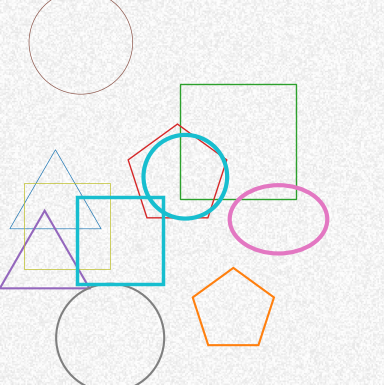[{"shape": "triangle", "thickness": 0.5, "radius": 0.68, "center": [0.144, 0.474]}, {"shape": "pentagon", "thickness": 1.5, "radius": 0.55, "center": [0.606, 0.193]}, {"shape": "square", "thickness": 1, "radius": 0.75, "center": [0.618, 0.633]}, {"shape": "pentagon", "thickness": 1, "radius": 0.67, "center": [0.461, 0.543]}, {"shape": "triangle", "thickness": 1.5, "radius": 0.67, "center": [0.116, 0.318]}, {"shape": "circle", "thickness": 0.5, "radius": 0.67, "center": [0.21, 0.89]}, {"shape": "oval", "thickness": 3, "radius": 0.63, "center": [0.723, 0.43]}, {"shape": "circle", "thickness": 1.5, "radius": 0.7, "center": [0.286, 0.123]}, {"shape": "square", "thickness": 0.5, "radius": 0.56, "center": [0.174, 0.413]}, {"shape": "circle", "thickness": 3, "radius": 0.54, "center": [0.481, 0.541]}, {"shape": "square", "thickness": 2.5, "radius": 0.56, "center": [0.312, 0.375]}]